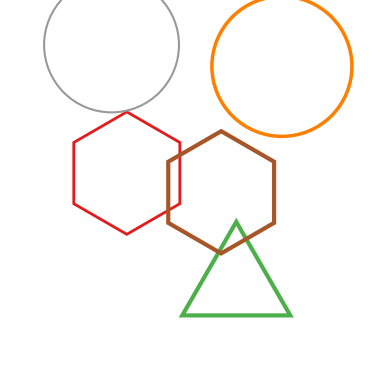[{"shape": "hexagon", "thickness": 2, "radius": 0.8, "center": [0.329, 0.55]}, {"shape": "triangle", "thickness": 3, "radius": 0.81, "center": [0.614, 0.262]}, {"shape": "circle", "thickness": 2.5, "radius": 0.91, "center": [0.732, 0.828]}, {"shape": "hexagon", "thickness": 3, "radius": 0.79, "center": [0.575, 0.501]}, {"shape": "circle", "thickness": 1.5, "radius": 0.88, "center": [0.29, 0.883]}]